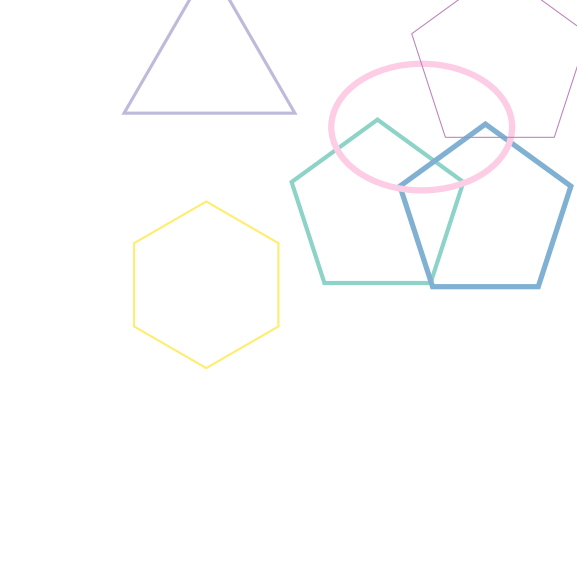[{"shape": "pentagon", "thickness": 2, "radius": 0.78, "center": [0.654, 0.636]}, {"shape": "triangle", "thickness": 1.5, "radius": 0.85, "center": [0.363, 0.889]}, {"shape": "pentagon", "thickness": 2.5, "radius": 0.78, "center": [0.841, 0.629]}, {"shape": "oval", "thickness": 3, "radius": 0.78, "center": [0.73, 0.779]}, {"shape": "pentagon", "thickness": 0.5, "radius": 0.8, "center": [0.865, 0.891]}, {"shape": "hexagon", "thickness": 1, "radius": 0.72, "center": [0.357, 0.506]}]